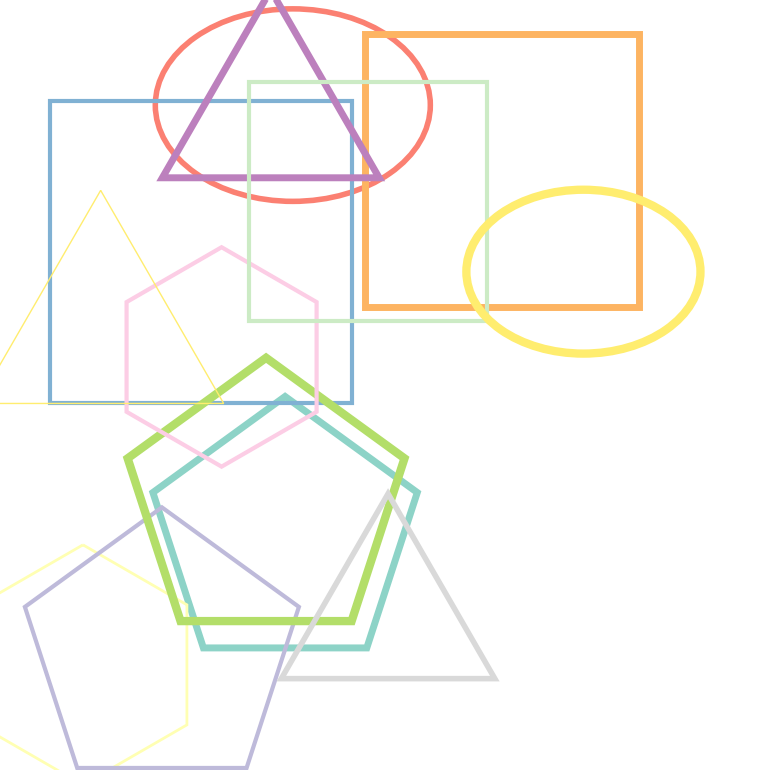[{"shape": "pentagon", "thickness": 2.5, "radius": 0.9, "center": [0.37, 0.305]}, {"shape": "hexagon", "thickness": 1, "radius": 0.78, "center": [0.108, 0.137]}, {"shape": "pentagon", "thickness": 1.5, "radius": 0.94, "center": [0.21, 0.154]}, {"shape": "oval", "thickness": 2, "radius": 0.89, "center": [0.38, 0.863]}, {"shape": "square", "thickness": 1.5, "radius": 0.98, "center": [0.261, 0.673]}, {"shape": "square", "thickness": 2.5, "radius": 0.89, "center": [0.652, 0.779]}, {"shape": "pentagon", "thickness": 3, "radius": 0.95, "center": [0.346, 0.346]}, {"shape": "hexagon", "thickness": 1.5, "radius": 0.71, "center": [0.288, 0.536]}, {"shape": "triangle", "thickness": 2, "radius": 0.8, "center": [0.504, 0.199]}, {"shape": "triangle", "thickness": 2.5, "radius": 0.81, "center": [0.352, 0.85]}, {"shape": "square", "thickness": 1.5, "radius": 0.77, "center": [0.478, 0.738]}, {"shape": "triangle", "thickness": 0.5, "radius": 0.92, "center": [0.131, 0.568]}, {"shape": "oval", "thickness": 3, "radius": 0.76, "center": [0.758, 0.647]}]